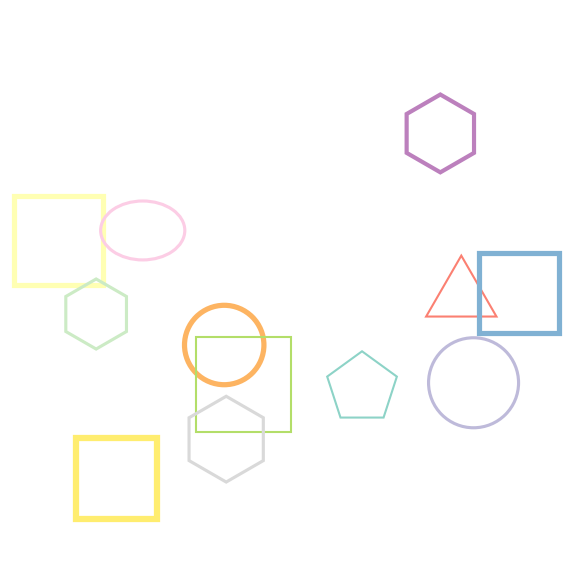[{"shape": "pentagon", "thickness": 1, "radius": 0.32, "center": [0.627, 0.327]}, {"shape": "square", "thickness": 2.5, "radius": 0.39, "center": [0.102, 0.583]}, {"shape": "circle", "thickness": 1.5, "radius": 0.39, "center": [0.82, 0.336]}, {"shape": "triangle", "thickness": 1, "radius": 0.35, "center": [0.799, 0.486]}, {"shape": "square", "thickness": 2.5, "radius": 0.35, "center": [0.899, 0.492]}, {"shape": "circle", "thickness": 2.5, "radius": 0.34, "center": [0.388, 0.402]}, {"shape": "square", "thickness": 1, "radius": 0.41, "center": [0.422, 0.334]}, {"shape": "oval", "thickness": 1.5, "radius": 0.36, "center": [0.247, 0.6]}, {"shape": "hexagon", "thickness": 1.5, "radius": 0.37, "center": [0.392, 0.239]}, {"shape": "hexagon", "thickness": 2, "radius": 0.34, "center": [0.762, 0.768]}, {"shape": "hexagon", "thickness": 1.5, "radius": 0.3, "center": [0.166, 0.455]}, {"shape": "square", "thickness": 3, "radius": 0.35, "center": [0.202, 0.171]}]